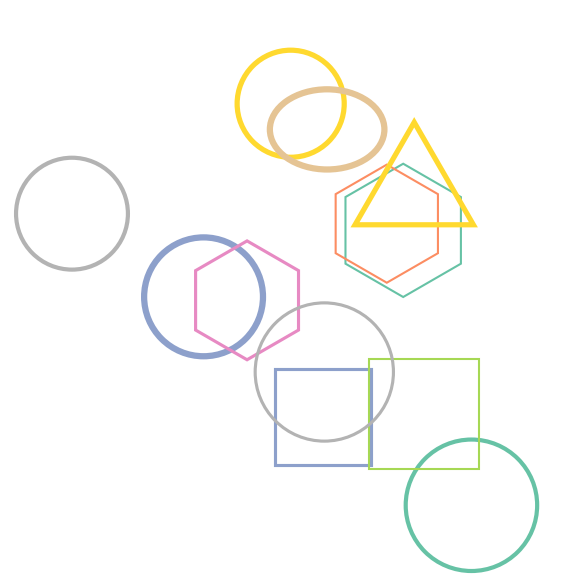[{"shape": "hexagon", "thickness": 1, "radius": 0.58, "center": [0.698, 0.6]}, {"shape": "circle", "thickness": 2, "radius": 0.57, "center": [0.816, 0.124]}, {"shape": "hexagon", "thickness": 1, "radius": 0.51, "center": [0.67, 0.612]}, {"shape": "circle", "thickness": 3, "radius": 0.51, "center": [0.352, 0.485]}, {"shape": "square", "thickness": 1.5, "radius": 0.41, "center": [0.559, 0.277]}, {"shape": "hexagon", "thickness": 1.5, "radius": 0.51, "center": [0.428, 0.479]}, {"shape": "square", "thickness": 1, "radius": 0.48, "center": [0.734, 0.283]}, {"shape": "triangle", "thickness": 2.5, "radius": 0.59, "center": [0.717, 0.669]}, {"shape": "circle", "thickness": 2.5, "radius": 0.46, "center": [0.503, 0.82]}, {"shape": "oval", "thickness": 3, "radius": 0.5, "center": [0.566, 0.775]}, {"shape": "circle", "thickness": 1.5, "radius": 0.6, "center": [0.562, 0.355]}, {"shape": "circle", "thickness": 2, "radius": 0.48, "center": [0.125, 0.629]}]